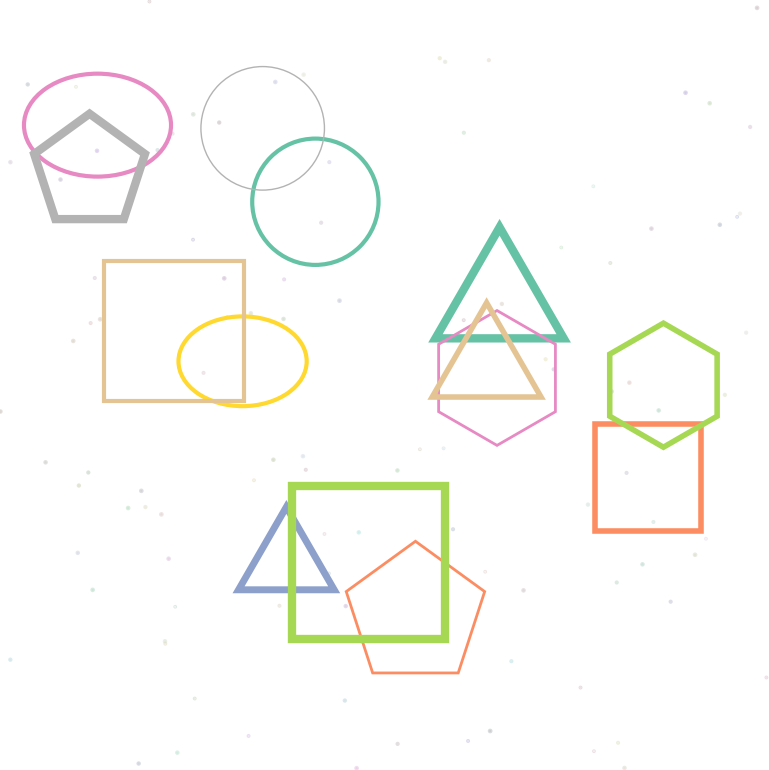[{"shape": "circle", "thickness": 1.5, "radius": 0.41, "center": [0.41, 0.738]}, {"shape": "triangle", "thickness": 3, "radius": 0.48, "center": [0.649, 0.609]}, {"shape": "pentagon", "thickness": 1, "radius": 0.47, "center": [0.54, 0.203]}, {"shape": "square", "thickness": 2, "radius": 0.35, "center": [0.842, 0.38]}, {"shape": "triangle", "thickness": 2.5, "radius": 0.36, "center": [0.372, 0.27]}, {"shape": "hexagon", "thickness": 1, "radius": 0.44, "center": [0.645, 0.509]}, {"shape": "oval", "thickness": 1.5, "radius": 0.48, "center": [0.127, 0.837]}, {"shape": "square", "thickness": 3, "radius": 0.49, "center": [0.479, 0.27]}, {"shape": "hexagon", "thickness": 2, "radius": 0.4, "center": [0.862, 0.5]}, {"shape": "oval", "thickness": 1.5, "radius": 0.42, "center": [0.315, 0.531]}, {"shape": "square", "thickness": 1.5, "radius": 0.45, "center": [0.226, 0.57]}, {"shape": "triangle", "thickness": 2, "radius": 0.41, "center": [0.632, 0.525]}, {"shape": "pentagon", "thickness": 3, "radius": 0.38, "center": [0.116, 0.777]}, {"shape": "circle", "thickness": 0.5, "radius": 0.4, "center": [0.341, 0.833]}]